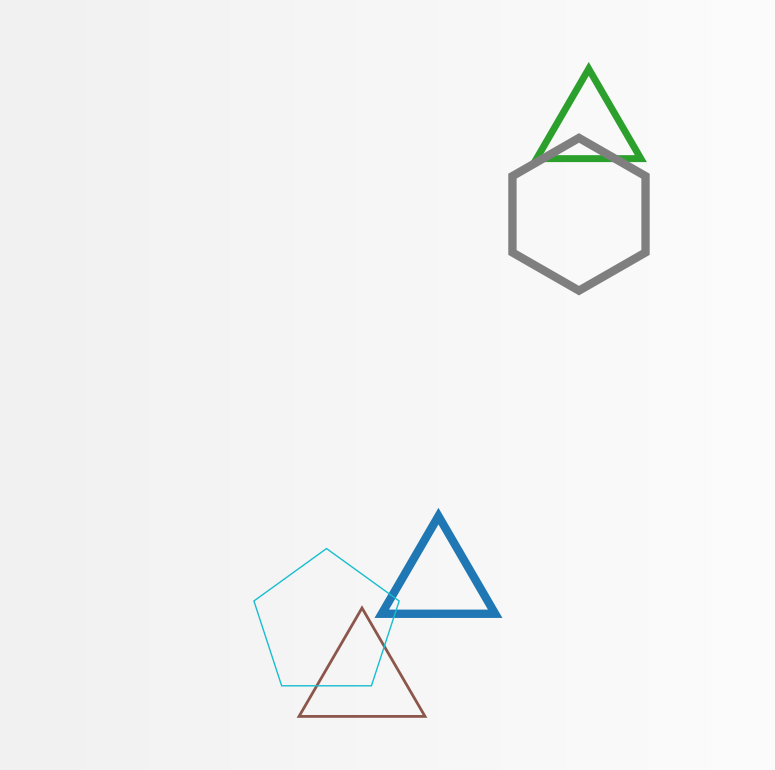[{"shape": "triangle", "thickness": 3, "radius": 0.42, "center": [0.566, 0.245]}, {"shape": "triangle", "thickness": 2.5, "radius": 0.39, "center": [0.76, 0.833]}, {"shape": "triangle", "thickness": 1, "radius": 0.47, "center": [0.467, 0.117]}, {"shape": "hexagon", "thickness": 3, "radius": 0.5, "center": [0.747, 0.722]}, {"shape": "pentagon", "thickness": 0.5, "radius": 0.49, "center": [0.421, 0.189]}]